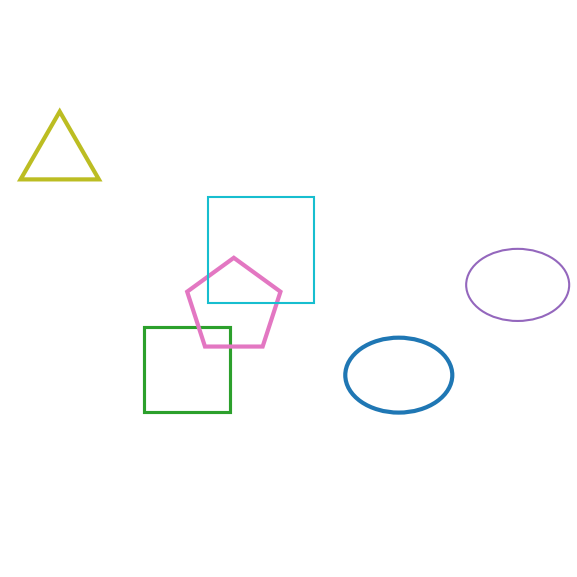[{"shape": "oval", "thickness": 2, "radius": 0.46, "center": [0.691, 0.35]}, {"shape": "square", "thickness": 1.5, "radius": 0.37, "center": [0.324, 0.359]}, {"shape": "oval", "thickness": 1, "radius": 0.45, "center": [0.896, 0.506]}, {"shape": "pentagon", "thickness": 2, "radius": 0.42, "center": [0.405, 0.468]}, {"shape": "triangle", "thickness": 2, "radius": 0.39, "center": [0.103, 0.728]}, {"shape": "square", "thickness": 1, "radius": 0.46, "center": [0.452, 0.565]}]